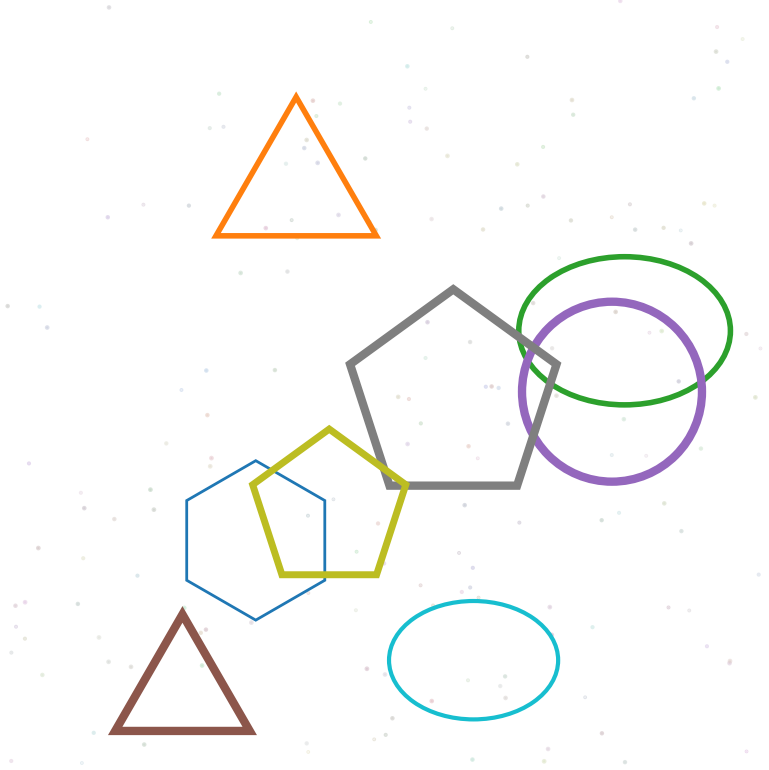[{"shape": "hexagon", "thickness": 1, "radius": 0.52, "center": [0.332, 0.298]}, {"shape": "triangle", "thickness": 2, "radius": 0.6, "center": [0.385, 0.754]}, {"shape": "oval", "thickness": 2, "radius": 0.69, "center": [0.811, 0.57]}, {"shape": "circle", "thickness": 3, "radius": 0.58, "center": [0.795, 0.491]}, {"shape": "triangle", "thickness": 3, "radius": 0.5, "center": [0.237, 0.101]}, {"shape": "pentagon", "thickness": 3, "radius": 0.7, "center": [0.589, 0.483]}, {"shape": "pentagon", "thickness": 2.5, "radius": 0.52, "center": [0.428, 0.338]}, {"shape": "oval", "thickness": 1.5, "radius": 0.55, "center": [0.615, 0.143]}]